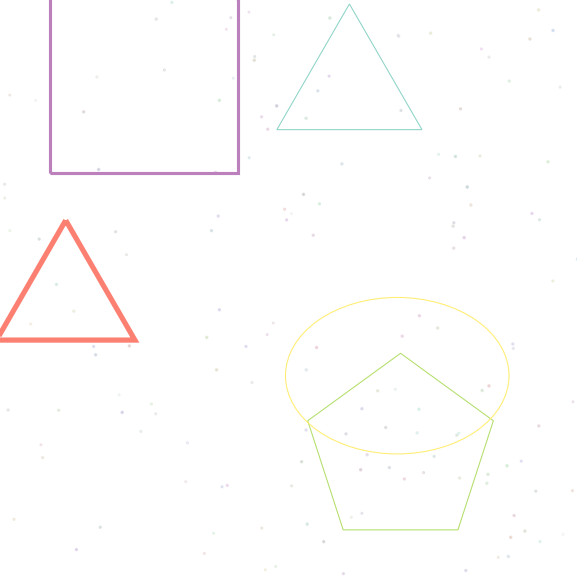[{"shape": "triangle", "thickness": 0.5, "radius": 0.73, "center": [0.605, 0.847]}, {"shape": "triangle", "thickness": 2.5, "radius": 0.69, "center": [0.114, 0.479]}, {"shape": "pentagon", "thickness": 0.5, "radius": 0.85, "center": [0.694, 0.218]}, {"shape": "square", "thickness": 1.5, "radius": 0.82, "center": [0.249, 0.862]}, {"shape": "oval", "thickness": 0.5, "radius": 0.97, "center": [0.688, 0.349]}]